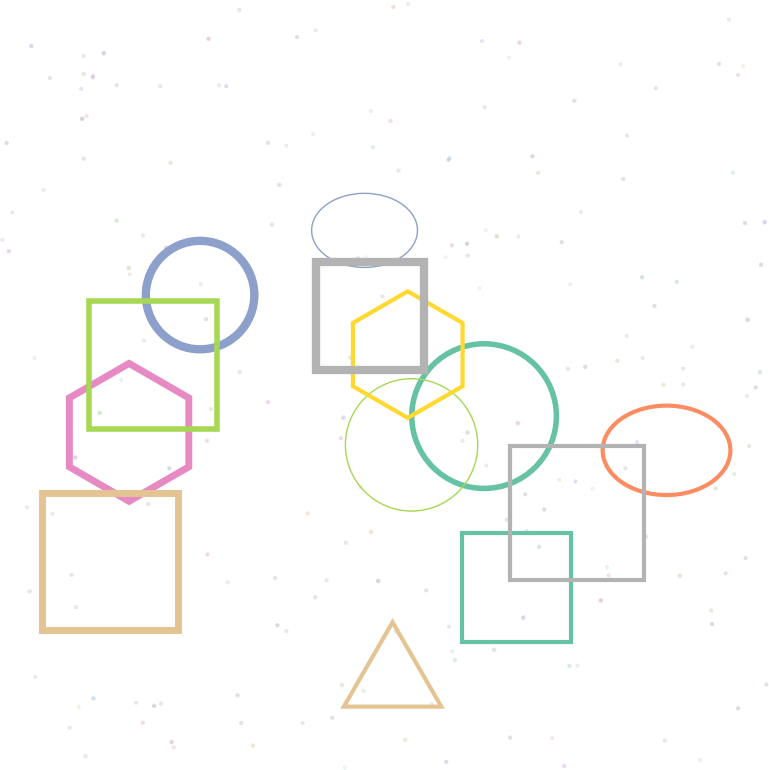[{"shape": "circle", "thickness": 2, "radius": 0.47, "center": [0.629, 0.46]}, {"shape": "square", "thickness": 1.5, "radius": 0.36, "center": [0.671, 0.237]}, {"shape": "oval", "thickness": 1.5, "radius": 0.41, "center": [0.866, 0.415]}, {"shape": "oval", "thickness": 0.5, "radius": 0.34, "center": [0.473, 0.701]}, {"shape": "circle", "thickness": 3, "radius": 0.35, "center": [0.26, 0.617]}, {"shape": "hexagon", "thickness": 2.5, "radius": 0.45, "center": [0.168, 0.438]}, {"shape": "square", "thickness": 2, "radius": 0.42, "center": [0.199, 0.526]}, {"shape": "circle", "thickness": 0.5, "radius": 0.43, "center": [0.535, 0.422]}, {"shape": "hexagon", "thickness": 1.5, "radius": 0.41, "center": [0.53, 0.539]}, {"shape": "triangle", "thickness": 1.5, "radius": 0.37, "center": [0.51, 0.119]}, {"shape": "square", "thickness": 2.5, "radius": 0.44, "center": [0.143, 0.271]}, {"shape": "square", "thickness": 3, "radius": 0.35, "center": [0.48, 0.59]}, {"shape": "square", "thickness": 1.5, "radius": 0.44, "center": [0.749, 0.334]}]